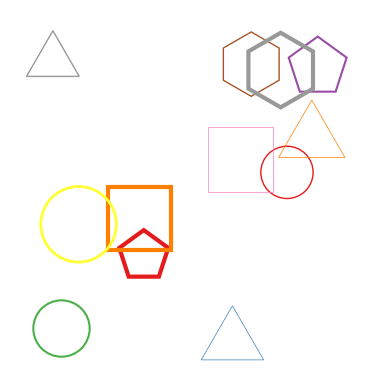[{"shape": "pentagon", "thickness": 3, "radius": 0.33, "center": [0.373, 0.335]}, {"shape": "circle", "thickness": 1, "radius": 0.34, "center": [0.745, 0.552]}, {"shape": "triangle", "thickness": 0.5, "radius": 0.47, "center": [0.604, 0.112]}, {"shape": "circle", "thickness": 1.5, "radius": 0.37, "center": [0.16, 0.147]}, {"shape": "pentagon", "thickness": 1.5, "radius": 0.4, "center": [0.825, 0.826]}, {"shape": "square", "thickness": 3, "radius": 0.41, "center": [0.362, 0.432]}, {"shape": "triangle", "thickness": 0.5, "radius": 0.5, "center": [0.81, 0.641]}, {"shape": "circle", "thickness": 2, "radius": 0.49, "center": [0.204, 0.417]}, {"shape": "hexagon", "thickness": 1, "radius": 0.42, "center": [0.653, 0.833]}, {"shape": "square", "thickness": 0.5, "radius": 0.42, "center": [0.625, 0.585]}, {"shape": "triangle", "thickness": 1, "radius": 0.4, "center": [0.137, 0.841]}, {"shape": "hexagon", "thickness": 3, "radius": 0.48, "center": [0.729, 0.818]}]